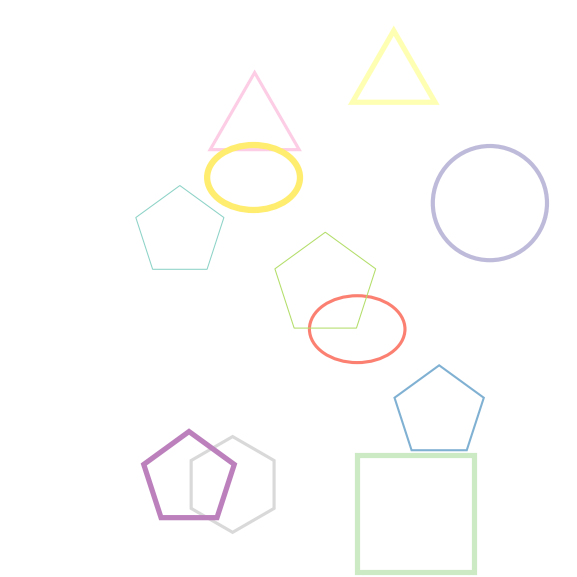[{"shape": "pentagon", "thickness": 0.5, "radius": 0.4, "center": [0.311, 0.598]}, {"shape": "triangle", "thickness": 2.5, "radius": 0.41, "center": [0.682, 0.863]}, {"shape": "circle", "thickness": 2, "radius": 0.49, "center": [0.848, 0.647]}, {"shape": "oval", "thickness": 1.5, "radius": 0.41, "center": [0.619, 0.429]}, {"shape": "pentagon", "thickness": 1, "radius": 0.41, "center": [0.76, 0.285]}, {"shape": "pentagon", "thickness": 0.5, "radius": 0.46, "center": [0.563, 0.505]}, {"shape": "triangle", "thickness": 1.5, "radius": 0.44, "center": [0.441, 0.784]}, {"shape": "hexagon", "thickness": 1.5, "radius": 0.41, "center": [0.403, 0.16]}, {"shape": "pentagon", "thickness": 2.5, "radius": 0.41, "center": [0.327, 0.169]}, {"shape": "square", "thickness": 2.5, "radius": 0.51, "center": [0.72, 0.11]}, {"shape": "oval", "thickness": 3, "radius": 0.4, "center": [0.439, 0.692]}]